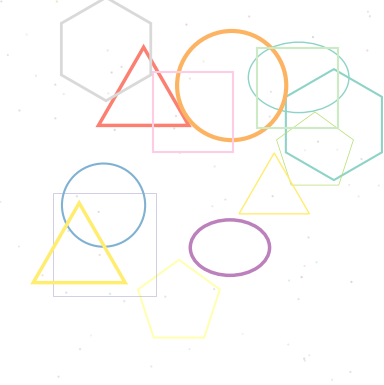[{"shape": "hexagon", "thickness": 1.5, "radius": 0.72, "center": [0.867, 0.676]}, {"shape": "oval", "thickness": 1, "radius": 0.65, "center": [0.776, 0.799]}, {"shape": "pentagon", "thickness": 1.5, "radius": 0.56, "center": [0.465, 0.214]}, {"shape": "square", "thickness": 0.5, "radius": 0.67, "center": [0.27, 0.364]}, {"shape": "triangle", "thickness": 2.5, "radius": 0.68, "center": [0.373, 0.742]}, {"shape": "circle", "thickness": 1.5, "radius": 0.54, "center": [0.269, 0.467]}, {"shape": "circle", "thickness": 3, "radius": 0.71, "center": [0.602, 0.778]}, {"shape": "pentagon", "thickness": 0.5, "radius": 0.52, "center": [0.818, 0.604]}, {"shape": "square", "thickness": 1.5, "radius": 0.52, "center": [0.501, 0.709]}, {"shape": "hexagon", "thickness": 2, "radius": 0.67, "center": [0.275, 0.872]}, {"shape": "oval", "thickness": 2.5, "radius": 0.51, "center": [0.597, 0.357]}, {"shape": "square", "thickness": 1.5, "radius": 0.52, "center": [0.774, 0.772]}, {"shape": "triangle", "thickness": 1, "radius": 0.53, "center": [0.712, 0.497]}, {"shape": "triangle", "thickness": 2.5, "radius": 0.69, "center": [0.206, 0.335]}]